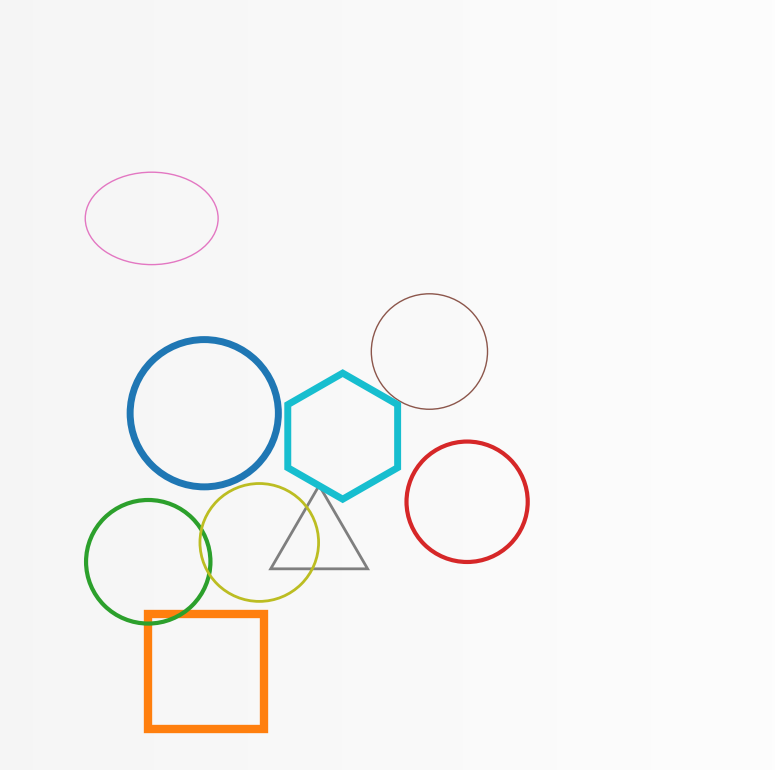[{"shape": "circle", "thickness": 2.5, "radius": 0.48, "center": [0.264, 0.463]}, {"shape": "square", "thickness": 3, "radius": 0.37, "center": [0.266, 0.128]}, {"shape": "circle", "thickness": 1.5, "radius": 0.4, "center": [0.191, 0.27]}, {"shape": "circle", "thickness": 1.5, "radius": 0.39, "center": [0.603, 0.348]}, {"shape": "circle", "thickness": 0.5, "radius": 0.37, "center": [0.554, 0.543]}, {"shape": "oval", "thickness": 0.5, "radius": 0.43, "center": [0.196, 0.716]}, {"shape": "triangle", "thickness": 1, "radius": 0.36, "center": [0.412, 0.297]}, {"shape": "circle", "thickness": 1, "radius": 0.38, "center": [0.335, 0.296]}, {"shape": "hexagon", "thickness": 2.5, "radius": 0.41, "center": [0.442, 0.434]}]